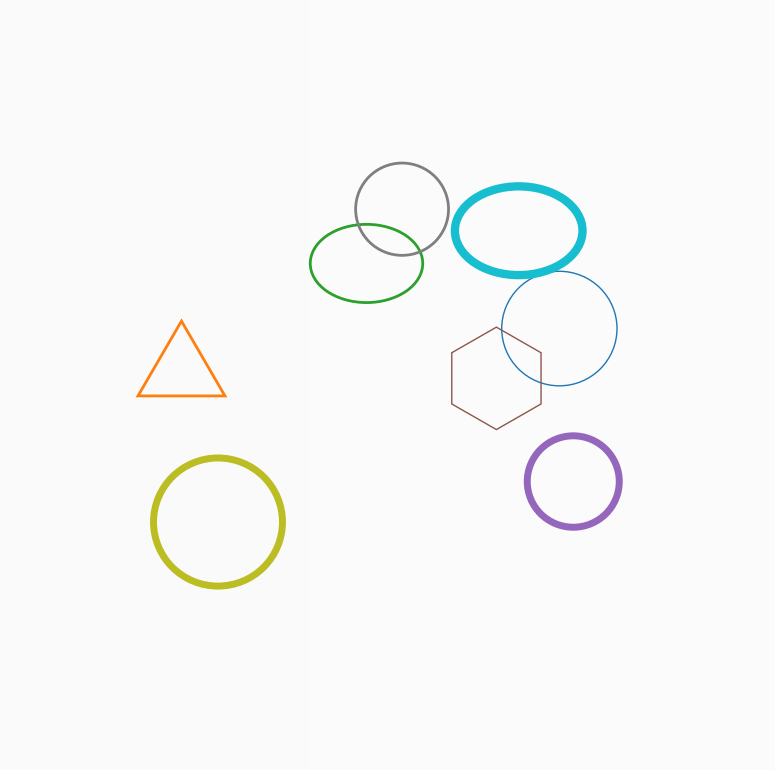[{"shape": "circle", "thickness": 0.5, "radius": 0.37, "center": [0.722, 0.573]}, {"shape": "triangle", "thickness": 1, "radius": 0.32, "center": [0.234, 0.518]}, {"shape": "oval", "thickness": 1, "radius": 0.36, "center": [0.473, 0.658]}, {"shape": "circle", "thickness": 2.5, "radius": 0.3, "center": [0.74, 0.375]}, {"shape": "hexagon", "thickness": 0.5, "radius": 0.33, "center": [0.641, 0.509]}, {"shape": "circle", "thickness": 1, "radius": 0.3, "center": [0.519, 0.728]}, {"shape": "circle", "thickness": 2.5, "radius": 0.42, "center": [0.281, 0.322]}, {"shape": "oval", "thickness": 3, "radius": 0.41, "center": [0.669, 0.7]}]